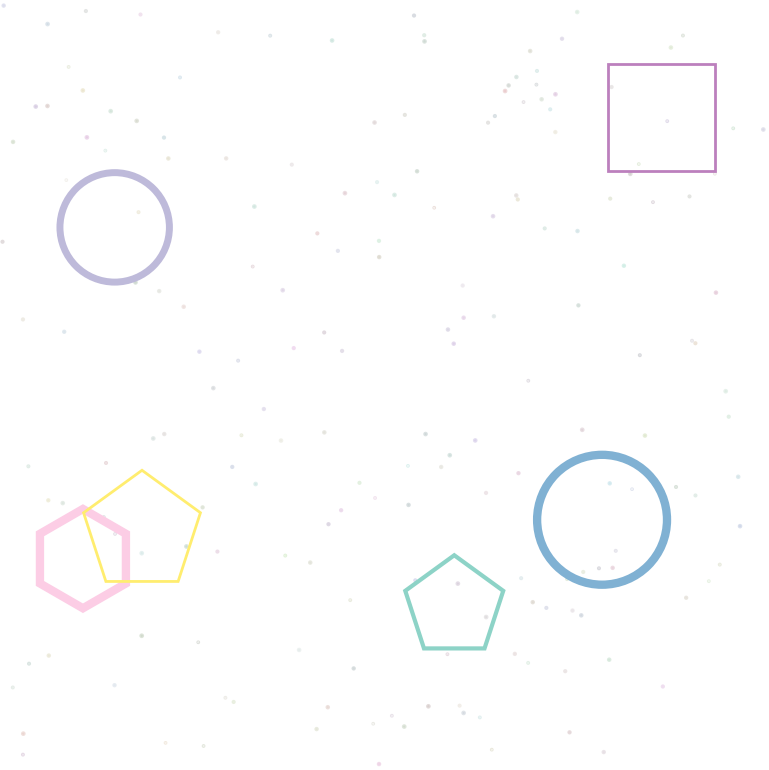[{"shape": "pentagon", "thickness": 1.5, "radius": 0.33, "center": [0.59, 0.212]}, {"shape": "circle", "thickness": 2.5, "radius": 0.36, "center": [0.149, 0.705]}, {"shape": "circle", "thickness": 3, "radius": 0.42, "center": [0.782, 0.325]}, {"shape": "hexagon", "thickness": 3, "radius": 0.32, "center": [0.108, 0.275]}, {"shape": "square", "thickness": 1, "radius": 0.35, "center": [0.86, 0.848]}, {"shape": "pentagon", "thickness": 1, "radius": 0.4, "center": [0.184, 0.309]}]